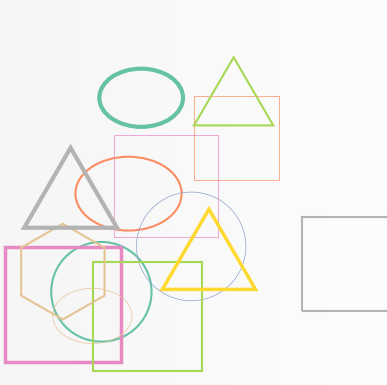[{"shape": "circle", "thickness": 1.5, "radius": 0.65, "center": [0.262, 0.242]}, {"shape": "oval", "thickness": 3, "radius": 0.54, "center": [0.364, 0.746]}, {"shape": "oval", "thickness": 1.5, "radius": 0.69, "center": [0.332, 0.497]}, {"shape": "square", "thickness": 0.5, "radius": 0.55, "center": [0.61, 0.641]}, {"shape": "circle", "thickness": 0.5, "radius": 0.71, "center": [0.493, 0.36]}, {"shape": "square", "thickness": 2.5, "radius": 0.75, "center": [0.162, 0.21]}, {"shape": "square", "thickness": 0.5, "radius": 0.67, "center": [0.428, 0.517]}, {"shape": "triangle", "thickness": 1.5, "radius": 0.59, "center": [0.603, 0.733]}, {"shape": "square", "thickness": 1.5, "radius": 0.7, "center": [0.381, 0.178]}, {"shape": "triangle", "thickness": 2.5, "radius": 0.69, "center": [0.539, 0.318]}, {"shape": "oval", "thickness": 0.5, "radius": 0.51, "center": [0.238, 0.18]}, {"shape": "hexagon", "thickness": 1.5, "radius": 0.62, "center": [0.162, 0.294]}, {"shape": "square", "thickness": 1.5, "radius": 0.61, "center": [0.899, 0.314]}, {"shape": "triangle", "thickness": 3, "radius": 0.69, "center": [0.182, 0.478]}]